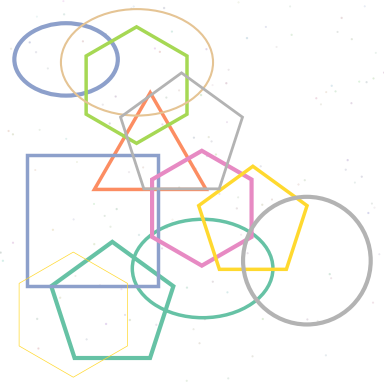[{"shape": "pentagon", "thickness": 3, "radius": 0.83, "center": [0.292, 0.205]}, {"shape": "oval", "thickness": 2.5, "radius": 0.91, "center": [0.526, 0.303]}, {"shape": "triangle", "thickness": 2.5, "radius": 0.84, "center": [0.39, 0.592]}, {"shape": "square", "thickness": 2.5, "radius": 0.85, "center": [0.24, 0.427]}, {"shape": "oval", "thickness": 3, "radius": 0.67, "center": [0.172, 0.846]}, {"shape": "hexagon", "thickness": 3, "radius": 0.75, "center": [0.524, 0.459]}, {"shape": "hexagon", "thickness": 2.5, "radius": 0.76, "center": [0.355, 0.779]}, {"shape": "pentagon", "thickness": 2.5, "radius": 0.74, "center": [0.657, 0.42]}, {"shape": "hexagon", "thickness": 0.5, "radius": 0.81, "center": [0.19, 0.183]}, {"shape": "oval", "thickness": 1.5, "radius": 0.99, "center": [0.356, 0.838]}, {"shape": "pentagon", "thickness": 2, "radius": 0.83, "center": [0.471, 0.644]}, {"shape": "circle", "thickness": 3, "radius": 0.83, "center": [0.797, 0.323]}]